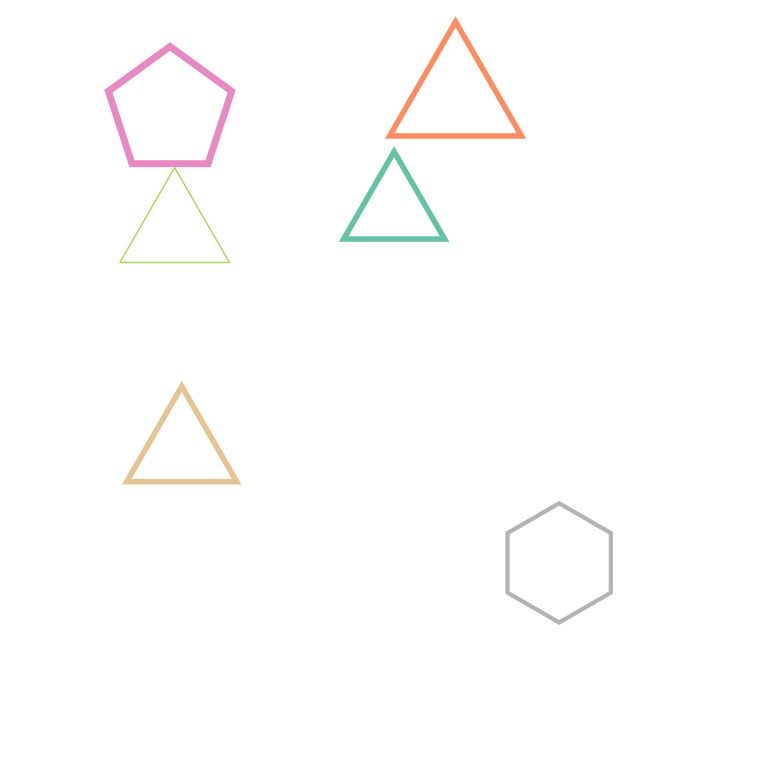[{"shape": "triangle", "thickness": 2, "radius": 0.38, "center": [0.512, 0.727]}, {"shape": "triangle", "thickness": 2, "radius": 0.49, "center": [0.592, 0.873]}, {"shape": "pentagon", "thickness": 2.5, "radius": 0.42, "center": [0.221, 0.855]}, {"shape": "triangle", "thickness": 0.5, "radius": 0.41, "center": [0.227, 0.7]}, {"shape": "triangle", "thickness": 2, "radius": 0.41, "center": [0.236, 0.416]}, {"shape": "hexagon", "thickness": 1.5, "radius": 0.39, "center": [0.726, 0.269]}]